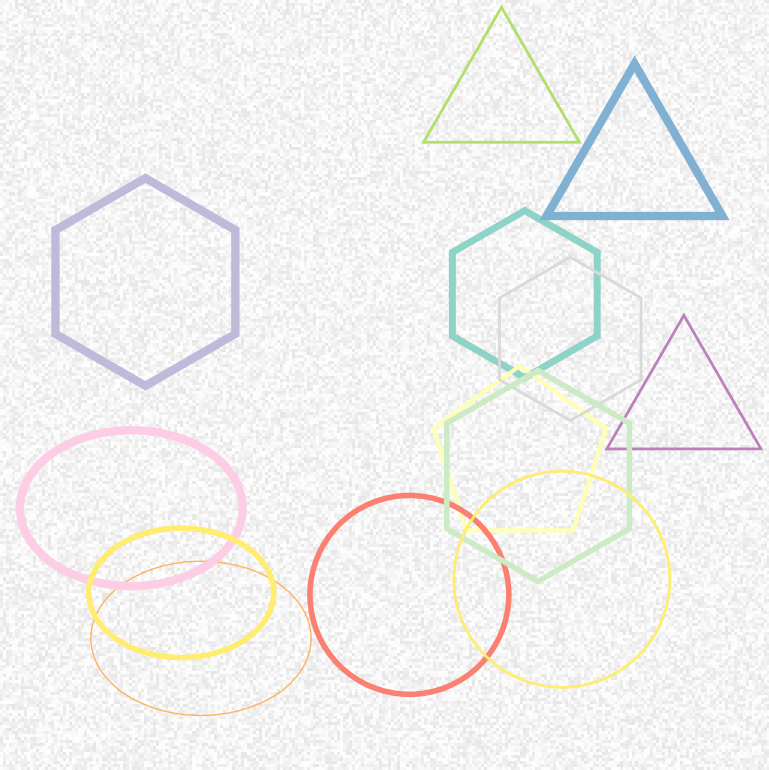[{"shape": "hexagon", "thickness": 2.5, "radius": 0.54, "center": [0.682, 0.618]}, {"shape": "pentagon", "thickness": 1.5, "radius": 0.59, "center": [0.675, 0.407]}, {"shape": "hexagon", "thickness": 3, "radius": 0.67, "center": [0.189, 0.634]}, {"shape": "circle", "thickness": 2, "radius": 0.65, "center": [0.532, 0.227]}, {"shape": "triangle", "thickness": 3, "radius": 0.66, "center": [0.824, 0.785]}, {"shape": "oval", "thickness": 0.5, "radius": 0.72, "center": [0.261, 0.171]}, {"shape": "triangle", "thickness": 1, "radius": 0.58, "center": [0.651, 0.874]}, {"shape": "oval", "thickness": 3, "radius": 0.72, "center": [0.171, 0.34]}, {"shape": "hexagon", "thickness": 1, "radius": 0.53, "center": [0.741, 0.56]}, {"shape": "triangle", "thickness": 1, "radius": 0.58, "center": [0.888, 0.475]}, {"shape": "hexagon", "thickness": 2, "radius": 0.68, "center": [0.699, 0.382]}, {"shape": "circle", "thickness": 1, "radius": 0.7, "center": [0.73, 0.248]}, {"shape": "oval", "thickness": 2, "radius": 0.6, "center": [0.235, 0.23]}]